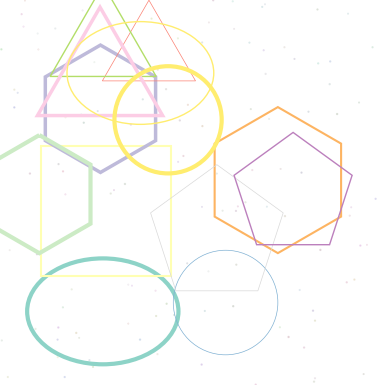[{"shape": "oval", "thickness": 3, "radius": 0.98, "center": [0.267, 0.191]}, {"shape": "square", "thickness": 1.5, "radius": 0.84, "center": [0.276, 0.452]}, {"shape": "hexagon", "thickness": 2.5, "radius": 0.83, "center": [0.261, 0.718]}, {"shape": "triangle", "thickness": 0.5, "radius": 0.7, "center": [0.387, 0.86]}, {"shape": "circle", "thickness": 0.5, "radius": 0.68, "center": [0.586, 0.214]}, {"shape": "hexagon", "thickness": 1.5, "radius": 0.95, "center": [0.722, 0.532]}, {"shape": "triangle", "thickness": 1, "radius": 0.8, "center": [0.268, 0.881]}, {"shape": "triangle", "thickness": 2.5, "radius": 0.94, "center": [0.26, 0.794]}, {"shape": "pentagon", "thickness": 0.5, "radius": 0.91, "center": [0.563, 0.391]}, {"shape": "pentagon", "thickness": 1, "radius": 0.81, "center": [0.761, 0.495]}, {"shape": "hexagon", "thickness": 3, "radius": 0.77, "center": [0.102, 0.496]}, {"shape": "oval", "thickness": 1, "radius": 0.95, "center": [0.365, 0.81]}, {"shape": "circle", "thickness": 3, "radius": 0.7, "center": [0.437, 0.689]}]